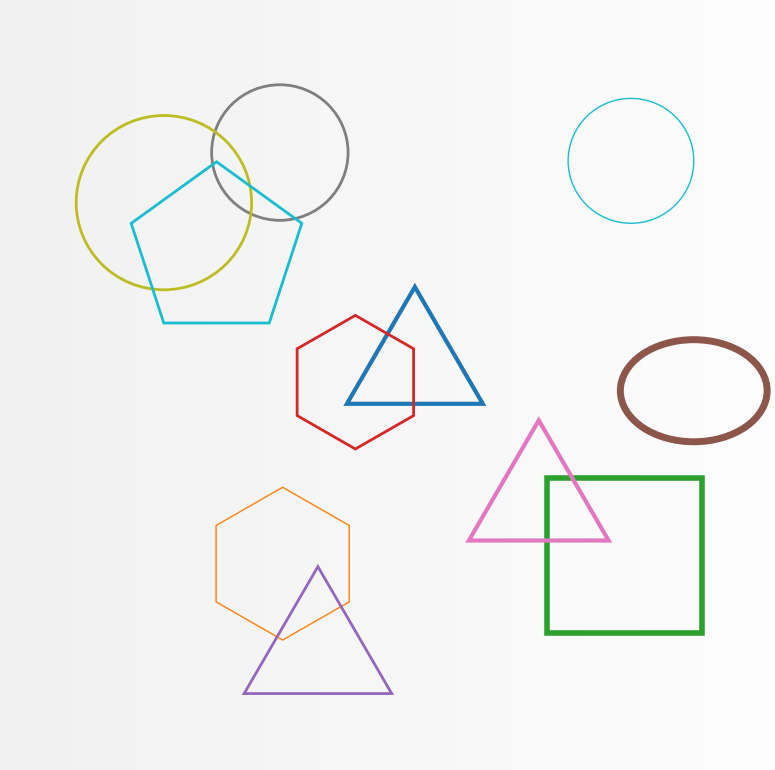[{"shape": "triangle", "thickness": 1.5, "radius": 0.51, "center": [0.535, 0.526]}, {"shape": "hexagon", "thickness": 0.5, "radius": 0.5, "center": [0.365, 0.268]}, {"shape": "square", "thickness": 2, "radius": 0.5, "center": [0.806, 0.279]}, {"shape": "hexagon", "thickness": 1, "radius": 0.43, "center": [0.459, 0.504]}, {"shape": "triangle", "thickness": 1, "radius": 0.55, "center": [0.41, 0.154]}, {"shape": "oval", "thickness": 2.5, "radius": 0.47, "center": [0.895, 0.493]}, {"shape": "triangle", "thickness": 1.5, "radius": 0.52, "center": [0.695, 0.35]}, {"shape": "circle", "thickness": 1, "radius": 0.44, "center": [0.361, 0.802]}, {"shape": "circle", "thickness": 1, "radius": 0.57, "center": [0.211, 0.737]}, {"shape": "circle", "thickness": 0.5, "radius": 0.41, "center": [0.814, 0.791]}, {"shape": "pentagon", "thickness": 1, "radius": 0.58, "center": [0.279, 0.674]}]